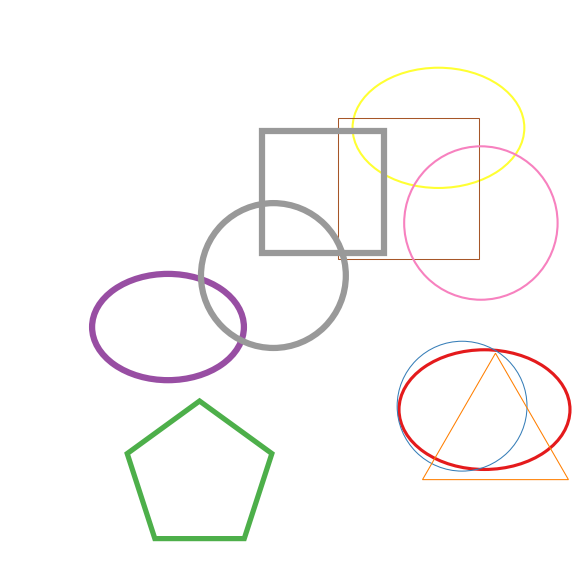[{"shape": "oval", "thickness": 1.5, "radius": 0.74, "center": [0.839, 0.29]}, {"shape": "circle", "thickness": 0.5, "radius": 0.56, "center": [0.8, 0.296]}, {"shape": "pentagon", "thickness": 2.5, "radius": 0.66, "center": [0.346, 0.173]}, {"shape": "oval", "thickness": 3, "radius": 0.66, "center": [0.291, 0.433]}, {"shape": "triangle", "thickness": 0.5, "radius": 0.73, "center": [0.858, 0.242]}, {"shape": "oval", "thickness": 1, "radius": 0.74, "center": [0.759, 0.778]}, {"shape": "square", "thickness": 0.5, "radius": 0.61, "center": [0.707, 0.673]}, {"shape": "circle", "thickness": 1, "radius": 0.66, "center": [0.833, 0.613]}, {"shape": "square", "thickness": 3, "radius": 0.53, "center": [0.559, 0.667]}, {"shape": "circle", "thickness": 3, "radius": 0.63, "center": [0.473, 0.522]}]